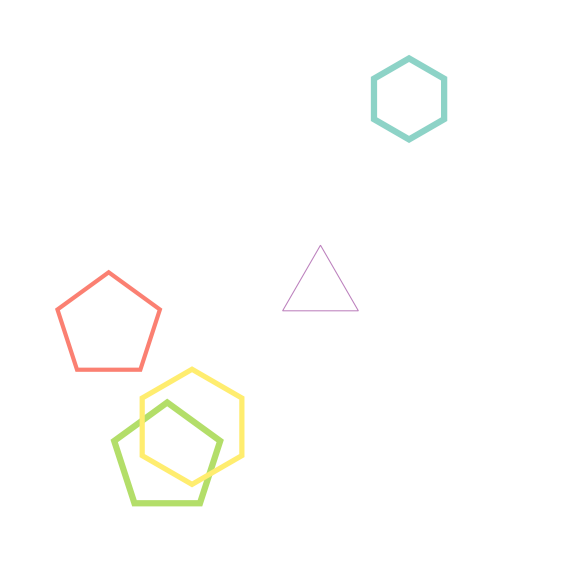[{"shape": "hexagon", "thickness": 3, "radius": 0.35, "center": [0.708, 0.828]}, {"shape": "pentagon", "thickness": 2, "radius": 0.47, "center": [0.188, 0.434]}, {"shape": "pentagon", "thickness": 3, "radius": 0.48, "center": [0.29, 0.206]}, {"shape": "triangle", "thickness": 0.5, "radius": 0.38, "center": [0.555, 0.499]}, {"shape": "hexagon", "thickness": 2.5, "radius": 0.5, "center": [0.333, 0.26]}]